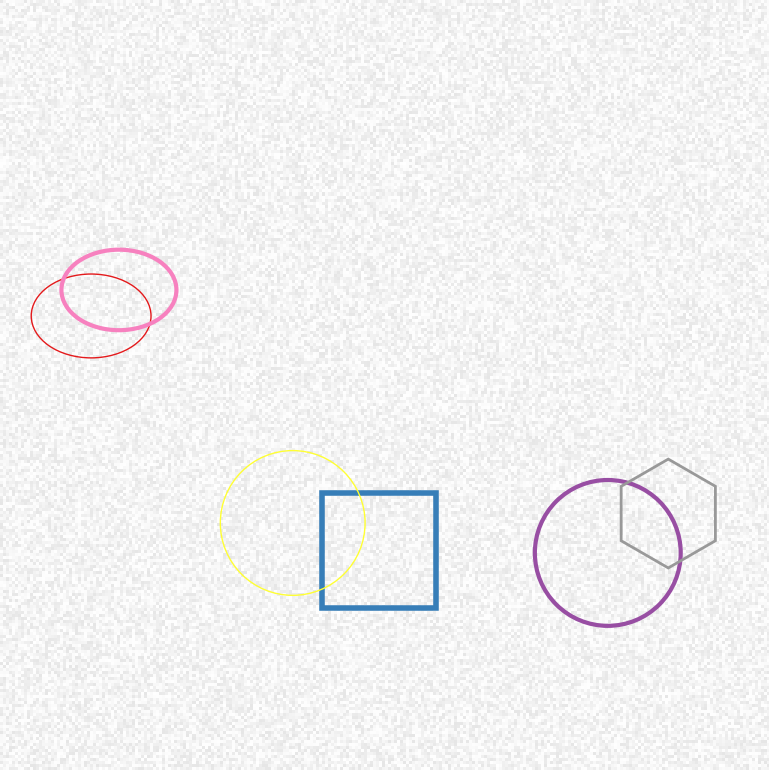[{"shape": "oval", "thickness": 0.5, "radius": 0.39, "center": [0.118, 0.59]}, {"shape": "square", "thickness": 2, "radius": 0.37, "center": [0.492, 0.285]}, {"shape": "circle", "thickness": 1.5, "radius": 0.47, "center": [0.789, 0.282]}, {"shape": "circle", "thickness": 0.5, "radius": 0.47, "center": [0.38, 0.321]}, {"shape": "oval", "thickness": 1.5, "radius": 0.37, "center": [0.154, 0.623]}, {"shape": "hexagon", "thickness": 1, "radius": 0.35, "center": [0.868, 0.333]}]